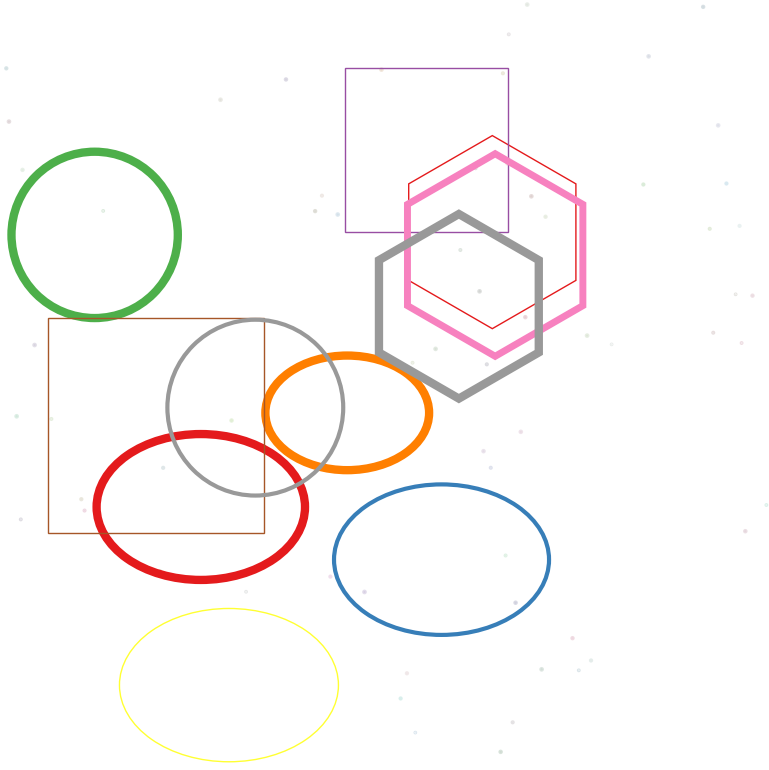[{"shape": "oval", "thickness": 3, "radius": 0.68, "center": [0.261, 0.342]}, {"shape": "hexagon", "thickness": 0.5, "radius": 0.63, "center": [0.639, 0.699]}, {"shape": "oval", "thickness": 1.5, "radius": 0.7, "center": [0.573, 0.273]}, {"shape": "circle", "thickness": 3, "radius": 0.54, "center": [0.123, 0.695]}, {"shape": "square", "thickness": 0.5, "radius": 0.53, "center": [0.554, 0.805]}, {"shape": "oval", "thickness": 3, "radius": 0.53, "center": [0.451, 0.464]}, {"shape": "oval", "thickness": 0.5, "radius": 0.71, "center": [0.297, 0.11]}, {"shape": "square", "thickness": 0.5, "radius": 0.7, "center": [0.203, 0.448]}, {"shape": "hexagon", "thickness": 2.5, "radius": 0.66, "center": [0.643, 0.669]}, {"shape": "hexagon", "thickness": 3, "radius": 0.6, "center": [0.596, 0.602]}, {"shape": "circle", "thickness": 1.5, "radius": 0.57, "center": [0.332, 0.471]}]